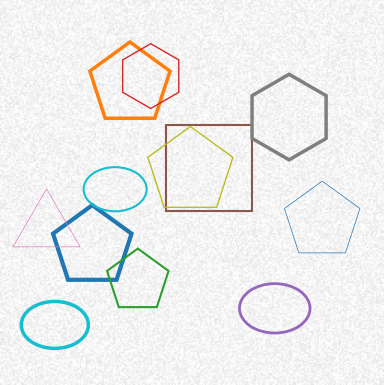[{"shape": "pentagon", "thickness": 3, "radius": 0.54, "center": [0.24, 0.36]}, {"shape": "pentagon", "thickness": 0.5, "radius": 0.52, "center": [0.837, 0.427]}, {"shape": "pentagon", "thickness": 2.5, "radius": 0.55, "center": [0.338, 0.781]}, {"shape": "pentagon", "thickness": 1.5, "radius": 0.42, "center": [0.358, 0.27]}, {"shape": "hexagon", "thickness": 1, "radius": 0.42, "center": [0.391, 0.802]}, {"shape": "oval", "thickness": 2, "radius": 0.46, "center": [0.714, 0.199]}, {"shape": "square", "thickness": 1.5, "radius": 0.56, "center": [0.543, 0.563]}, {"shape": "triangle", "thickness": 0.5, "radius": 0.5, "center": [0.121, 0.409]}, {"shape": "hexagon", "thickness": 2.5, "radius": 0.56, "center": [0.751, 0.696]}, {"shape": "pentagon", "thickness": 1, "radius": 0.58, "center": [0.495, 0.555]}, {"shape": "oval", "thickness": 2.5, "radius": 0.44, "center": [0.142, 0.156]}, {"shape": "oval", "thickness": 1.5, "radius": 0.41, "center": [0.299, 0.509]}]